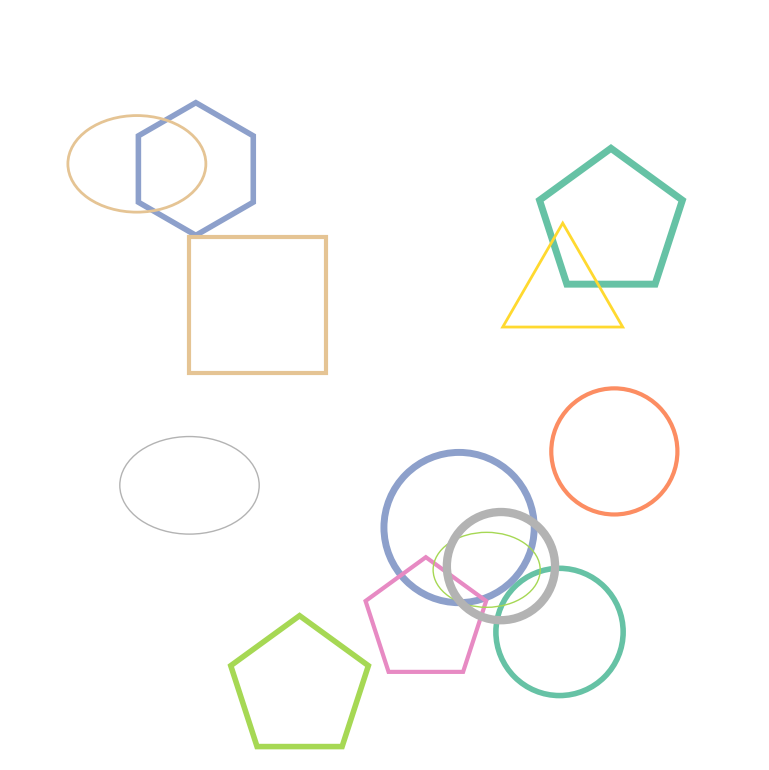[{"shape": "circle", "thickness": 2, "radius": 0.41, "center": [0.727, 0.179]}, {"shape": "pentagon", "thickness": 2.5, "radius": 0.49, "center": [0.793, 0.71]}, {"shape": "circle", "thickness": 1.5, "radius": 0.41, "center": [0.798, 0.414]}, {"shape": "hexagon", "thickness": 2, "radius": 0.43, "center": [0.254, 0.78]}, {"shape": "circle", "thickness": 2.5, "radius": 0.49, "center": [0.596, 0.315]}, {"shape": "pentagon", "thickness": 1.5, "radius": 0.41, "center": [0.553, 0.194]}, {"shape": "oval", "thickness": 0.5, "radius": 0.35, "center": [0.632, 0.26]}, {"shape": "pentagon", "thickness": 2, "radius": 0.47, "center": [0.389, 0.106]}, {"shape": "triangle", "thickness": 1, "radius": 0.45, "center": [0.731, 0.62]}, {"shape": "oval", "thickness": 1, "radius": 0.45, "center": [0.178, 0.787]}, {"shape": "square", "thickness": 1.5, "radius": 0.44, "center": [0.334, 0.604]}, {"shape": "oval", "thickness": 0.5, "radius": 0.45, "center": [0.246, 0.37]}, {"shape": "circle", "thickness": 3, "radius": 0.35, "center": [0.651, 0.265]}]